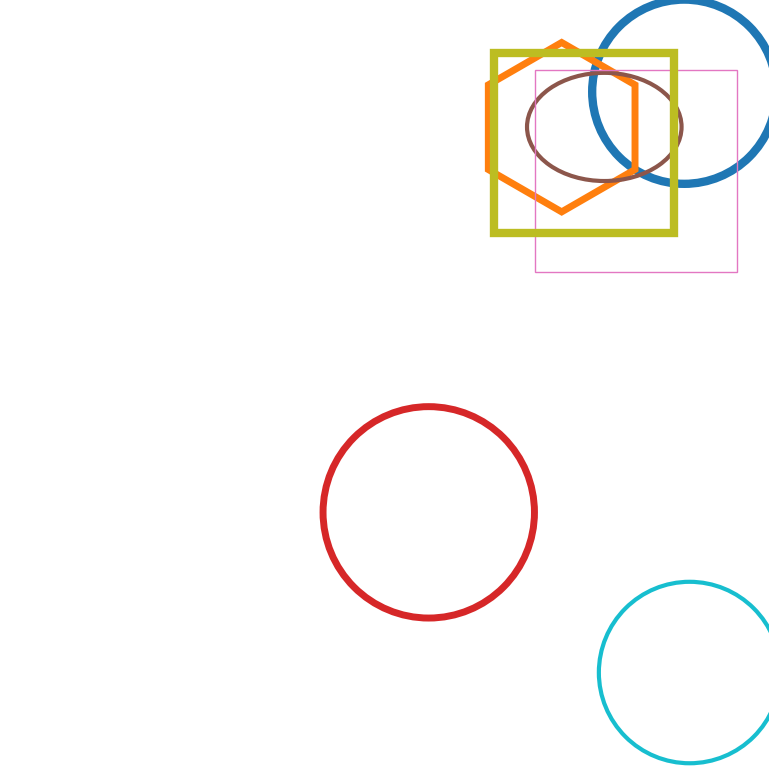[{"shape": "circle", "thickness": 3, "radius": 0.6, "center": [0.889, 0.881]}, {"shape": "hexagon", "thickness": 2.5, "radius": 0.55, "center": [0.729, 0.835]}, {"shape": "circle", "thickness": 2.5, "radius": 0.69, "center": [0.557, 0.335]}, {"shape": "oval", "thickness": 1.5, "radius": 0.5, "center": [0.785, 0.835]}, {"shape": "square", "thickness": 0.5, "radius": 0.65, "center": [0.826, 0.778]}, {"shape": "square", "thickness": 3, "radius": 0.59, "center": [0.758, 0.814]}, {"shape": "circle", "thickness": 1.5, "radius": 0.59, "center": [0.896, 0.127]}]